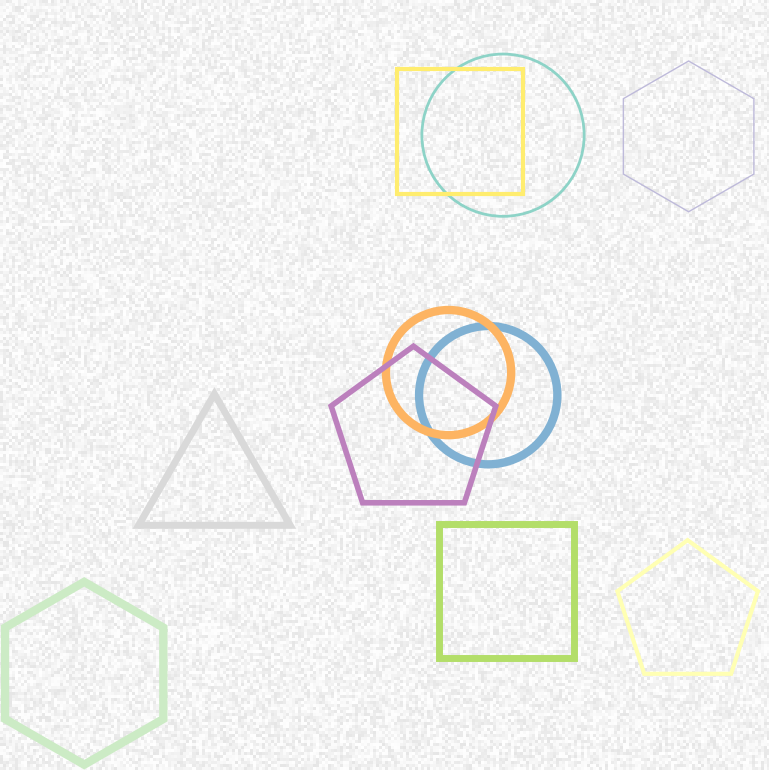[{"shape": "circle", "thickness": 1, "radius": 0.53, "center": [0.653, 0.824]}, {"shape": "pentagon", "thickness": 1.5, "radius": 0.48, "center": [0.893, 0.203]}, {"shape": "hexagon", "thickness": 0.5, "radius": 0.49, "center": [0.894, 0.823]}, {"shape": "circle", "thickness": 3, "radius": 0.45, "center": [0.634, 0.487]}, {"shape": "circle", "thickness": 3, "radius": 0.41, "center": [0.583, 0.516]}, {"shape": "square", "thickness": 2.5, "radius": 0.44, "center": [0.658, 0.233]}, {"shape": "triangle", "thickness": 2.5, "radius": 0.57, "center": [0.278, 0.375]}, {"shape": "pentagon", "thickness": 2, "radius": 0.56, "center": [0.537, 0.438]}, {"shape": "hexagon", "thickness": 3, "radius": 0.59, "center": [0.109, 0.126]}, {"shape": "square", "thickness": 1.5, "radius": 0.41, "center": [0.598, 0.829]}]